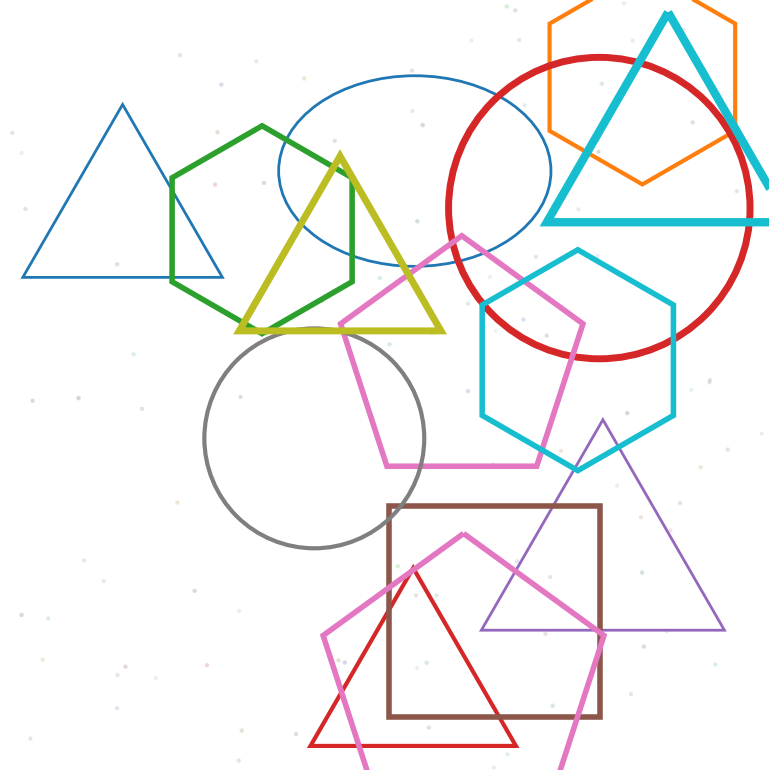[{"shape": "triangle", "thickness": 1, "radius": 0.75, "center": [0.159, 0.715]}, {"shape": "oval", "thickness": 1, "radius": 0.88, "center": [0.539, 0.778]}, {"shape": "hexagon", "thickness": 1.5, "radius": 0.7, "center": [0.834, 0.9]}, {"shape": "hexagon", "thickness": 2, "radius": 0.67, "center": [0.34, 0.702]}, {"shape": "triangle", "thickness": 1.5, "radius": 0.77, "center": [0.537, 0.108]}, {"shape": "circle", "thickness": 2.5, "radius": 0.98, "center": [0.778, 0.73]}, {"shape": "triangle", "thickness": 1, "radius": 0.91, "center": [0.783, 0.273]}, {"shape": "square", "thickness": 2, "radius": 0.69, "center": [0.642, 0.206]}, {"shape": "pentagon", "thickness": 2, "radius": 0.96, "center": [0.602, 0.115]}, {"shape": "pentagon", "thickness": 2, "radius": 0.83, "center": [0.6, 0.528]}, {"shape": "circle", "thickness": 1.5, "radius": 0.71, "center": [0.408, 0.431]}, {"shape": "triangle", "thickness": 2.5, "radius": 0.76, "center": [0.442, 0.646]}, {"shape": "hexagon", "thickness": 2, "radius": 0.72, "center": [0.75, 0.532]}, {"shape": "triangle", "thickness": 3, "radius": 0.91, "center": [0.868, 0.802]}]